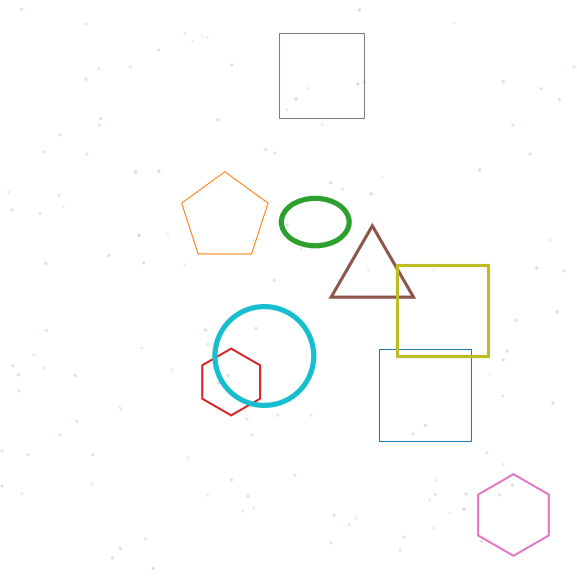[{"shape": "square", "thickness": 0.5, "radius": 0.4, "center": [0.736, 0.315]}, {"shape": "pentagon", "thickness": 0.5, "radius": 0.39, "center": [0.389, 0.623]}, {"shape": "oval", "thickness": 2.5, "radius": 0.29, "center": [0.546, 0.615]}, {"shape": "hexagon", "thickness": 1, "radius": 0.29, "center": [0.4, 0.338]}, {"shape": "triangle", "thickness": 1.5, "radius": 0.41, "center": [0.645, 0.526]}, {"shape": "hexagon", "thickness": 1, "radius": 0.35, "center": [0.889, 0.107]}, {"shape": "square", "thickness": 0.5, "radius": 0.37, "center": [0.557, 0.868]}, {"shape": "square", "thickness": 1.5, "radius": 0.39, "center": [0.766, 0.461]}, {"shape": "circle", "thickness": 2.5, "radius": 0.43, "center": [0.458, 0.383]}]